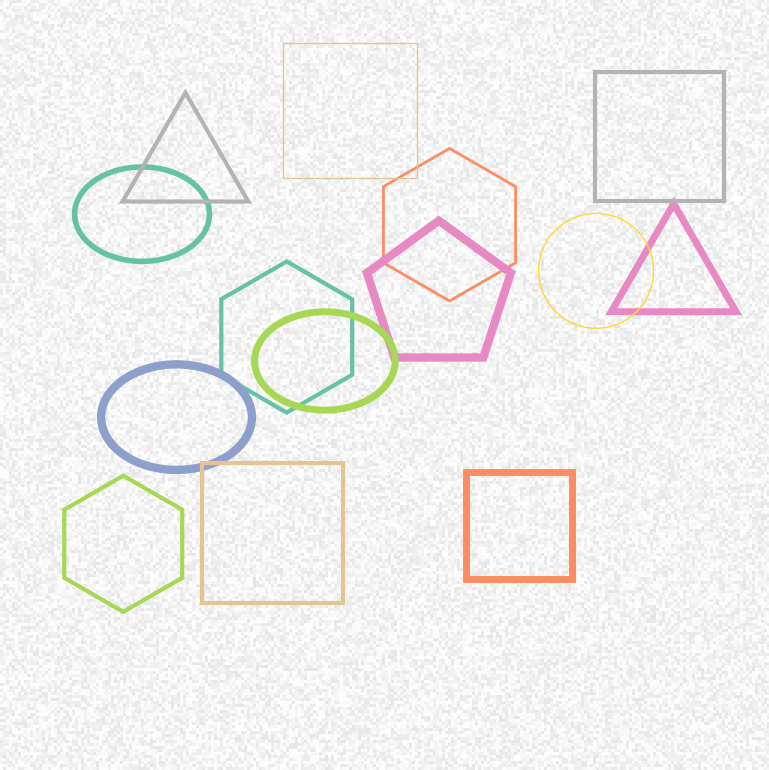[{"shape": "oval", "thickness": 2, "radius": 0.44, "center": [0.184, 0.722]}, {"shape": "hexagon", "thickness": 1.5, "radius": 0.49, "center": [0.372, 0.562]}, {"shape": "hexagon", "thickness": 1, "radius": 0.5, "center": [0.584, 0.708]}, {"shape": "square", "thickness": 2.5, "radius": 0.34, "center": [0.674, 0.318]}, {"shape": "oval", "thickness": 3, "radius": 0.49, "center": [0.229, 0.458]}, {"shape": "triangle", "thickness": 2.5, "radius": 0.47, "center": [0.875, 0.642]}, {"shape": "pentagon", "thickness": 3, "radius": 0.49, "center": [0.57, 0.615]}, {"shape": "hexagon", "thickness": 1.5, "radius": 0.44, "center": [0.16, 0.294]}, {"shape": "oval", "thickness": 2.5, "radius": 0.46, "center": [0.422, 0.531]}, {"shape": "circle", "thickness": 0.5, "radius": 0.37, "center": [0.774, 0.648]}, {"shape": "square", "thickness": 0.5, "radius": 0.44, "center": [0.455, 0.857]}, {"shape": "square", "thickness": 1.5, "radius": 0.46, "center": [0.354, 0.308]}, {"shape": "triangle", "thickness": 1.5, "radius": 0.47, "center": [0.241, 0.785]}, {"shape": "square", "thickness": 1.5, "radius": 0.42, "center": [0.857, 0.823]}]